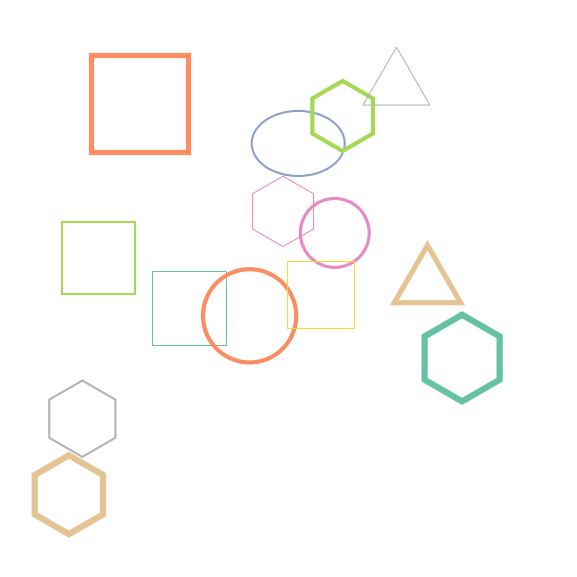[{"shape": "hexagon", "thickness": 3, "radius": 0.38, "center": [0.8, 0.379]}, {"shape": "square", "thickness": 0.5, "radius": 0.32, "center": [0.327, 0.466]}, {"shape": "circle", "thickness": 2, "radius": 0.4, "center": [0.432, 0.452]}, {"shape": "square", "thickness": 2.5, "radius": 0.42, "center": [0.242, 0.819]}, {"shape": "oval", "thickness": 1, "radius": 0.4, "center": [0.516, 0.751]}, {"shape": "circle", "thickness": 1.5, "radius": 0.3, "center": [0.58, 0.596]}, {"shape": "hexagon", "thickness": 0.5, "radius": 0.3, "center": [0.49, 0.633]}, {"shape": "hexagon", "thickness": 2, "radius": 0.3, "center": [0.593, 0.798]}, {"shape": "square", "thickness": 1, "radius": 0.31, "center": [0.171, 0.553]}, {"shape": "square", "thickness": 0.5, "radius": 0.29, "center": [0.555, 0.489]}, {"shape": "hexagon", "thickness": 3, "radius": 0.34, "center": [0.119, 0.142]}, {"shape": "triangle", "thickness": 2.5, "radius": 0.33, "center": [0.74, 0.508]}, {"shape": "triangle", "thickness": 0.5, "radius": 0.33, "center": [0.687, 0.851]}, {"shape": "hexagon", "thickness": 1, "radius": 0.33, "center": [0.143, 0.274]}]